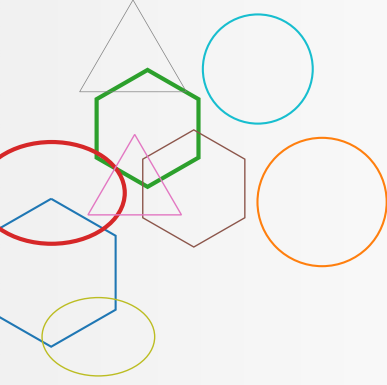[{"shape": "hexagon", "thickness": 1.5, "radius": 0.96, "center": [0.132, 0.292]}, {"shape": "circle", "thickness": 1.5, "radius": 0.83, "center": [0.831, 0.475]}, {"shape": "hexagon", "thickness": 3, "radius": 0.76, "center": [0.381, 0.667]}, {"shape": "oval", "thickness": 3, "radius": 0.94, "center": [0.133, 0.499]}, {"shape": "hexagon", "thickness": 1, "radius": 0.76, "center": [0.5, 0.511]}, {"shape": "triangle", "thickness": 1, "radius": 0.7, "center": [0.348, 0.512]}, {"shape": "triangle", "thickness": 0.5, "radius": 0.8, "center": [0.343, 0.841]}, {"shape": "oval", "thickness": 1, "radius": 0.73, "center": [0.254, 0.125]}, {"shape": "circle", "thickness": 1.5, "radius": 0.71, "center": [0.665, 0.821]}]